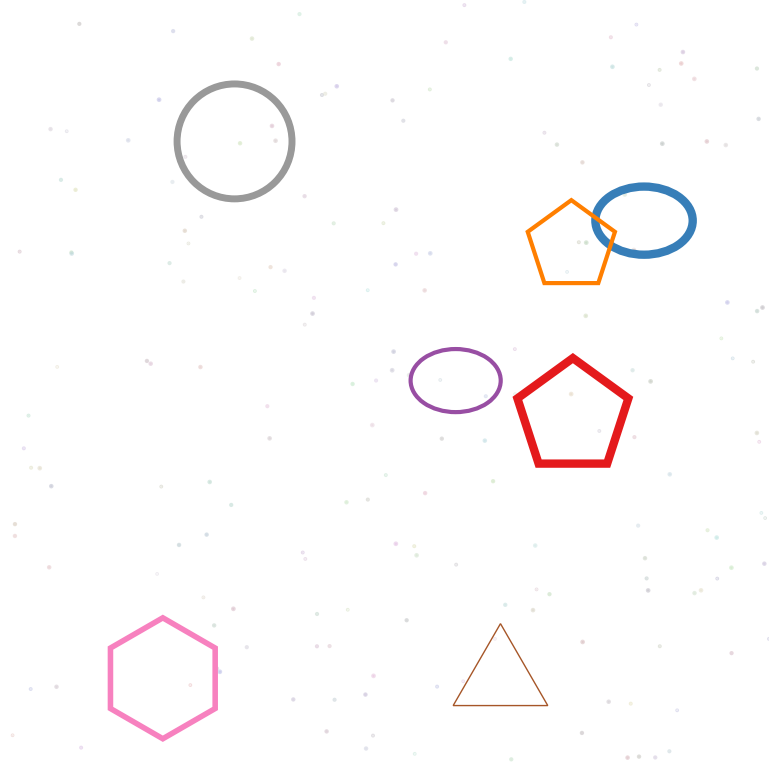[{"shape": "pentagon", "thickness": 3, "radius": 0.38, "center": [0.744, 0.459]}, {"shape": "oval", "thickness": 3, "radius": 0.32, "center": [0.836, 0.713]}, {"shape": "oval", "thickness": 1.5, "radius": 0.29, "center": [0.592, 0.506]}, {"shape": "pentagon", "thickness": 1.5, "radius": 0.3, "center": [0.742, 0.681]}, {"shape": "triangle", "thickness": 0.5, "radius": 0.35, "center": [0.65, 0.119]}, {"shape": "hexagon", "thickness": 2, "radius": 0.39, "center": [0.211, 0.119]}, {"shape": "circle", "thickness": 2.5, "radius": 0.37, "center": [0.305, 0.816]}]